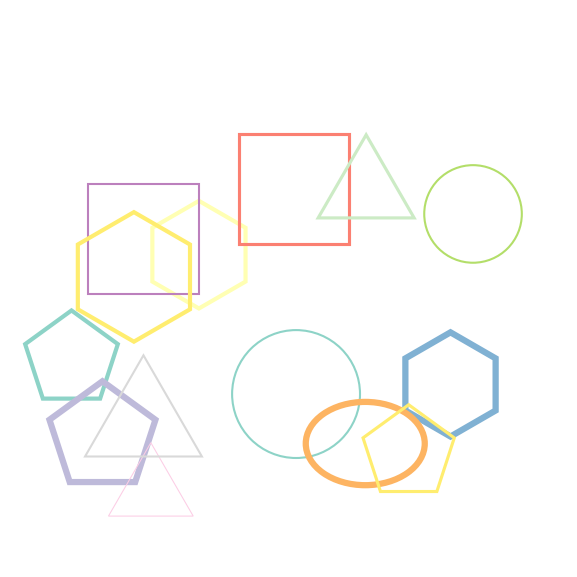[{"shape": "circle", "thickness": 1, "radius": 0.55, "center": [0.513, 0.317]}, {"shape": "pentagon", "thickness": 2, "radius": 0.42, "center": [0.124, 0.377]}, {"shape": "hexagon", "thickness": 2, "radius": 0.47, "center": [0.344, 0.558]}, {"shape": "pentagon", "thickness": 3, "radius": 0.48, "center": [0.177, 0.242]}, {"shape": "square", "thickness": 1.5, "radius": 0.48, "center": [0.509, 0.671]}, {"shape": "hexagon", "thickness": 3, "radius": 0.45, "center": [0.78, 0.333]}, {"shape": "oval", "thickness": 3, "radius": 0.52, "center": [0.632, 0.231]}, {"shape": "circle", "thickness": 1, "radius": 0.42, "center": [0.819, 0.629]}, {"shape": "triangle", "thickness": 0.5, "radius": 0.42, "center": [0.261, 0.148]}, {"shape": "triangle", "thickness": 1, "radius": 0.58, "center": [0.248, 0.267]}, {"shape": "square", "thickness": 1, "radius": 0.48, "center": [0.249, 0.585]}, {"shape": "triangle", "thickness": 1.5, "radius": 0.48, "center": [0.634, 0.67]}, {"shape": "hexagon", "thickness": 2, "radius": 0.56, "center": [0.232, 0.52]}, {"shape": "pentagon", "thickness": 1.5, "radius": 0.42, "center": [0.708, 0.215]}]